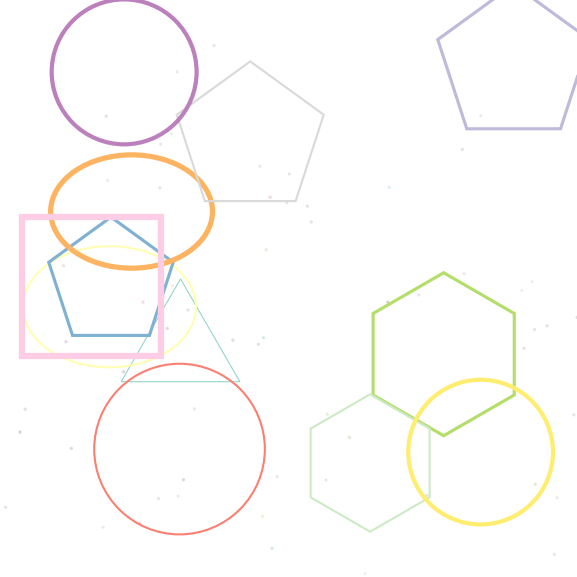[{"shape": "triangle", "thickness": 0.5, "radius": 0.59, "center": [0.313, 0.398]}, {"shape": "oval", "thickness": 1, "radius": 0.75, "center": [0.19, 0.468]}, {"shape": "pentagon", "thickness": 1.5, "radius": 0.69, "center": [0.889, 0.888]}, {"shape": "circle", "thickness": 1, "radius": 0.74, "center": [0.311, 0.222]}, {"shape": "pentagon", "thickness": 1.5, "radius": 0.57, "center": [0.192, 0.51]}, {"shape": "oval", "thickness": 2.5, "radius": 0.7, "center": [0.228, 0.633]}, {"shape": "hexagon", "thickness": 1.5, "radius": 0.71, "center": [0.768, 0.386]}, {"shape": "square", "thickness": 3, "radius": 0.6, "center": [0.158, 0.503]}, {"shape": "pentagon", "thickness": 1, "radius": 0.67, "center": [0.433, 0.759]}, {"shape": "circle", "thickness": 2, "radius": 0.63, "center": [0.215, 0.875]}, {"shape": "hexagon", "thickness": 1, "radius": 0.59, "center": [0.641, 0.197]}, {"shape": "circle", "thickness": 2, "radius": 0.63, "center": [0.832, 0.216]}]